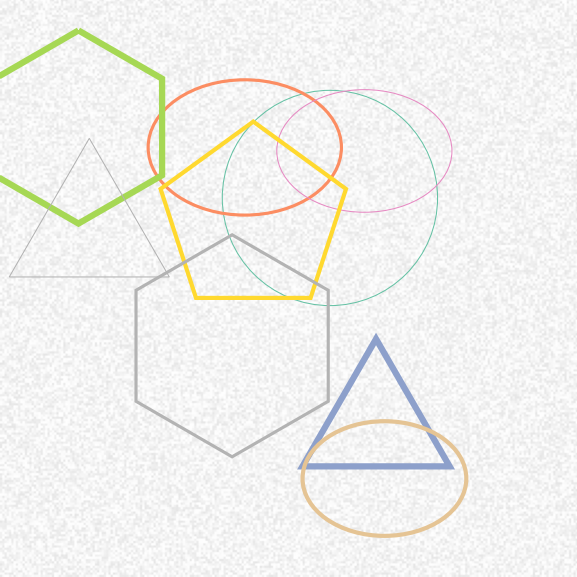[{"shape": "circle", "thickness": 0.5, "radius": 0.93, "center": [0.571, 0.656]}, {"shape": "oval", "thickness": 1.5, "radius": 0.84, "center": [0.424, 0.744]}, {"shape": "triangle", "thickness": 3, "radius": 0.74, "center": [0.651, 0.265]}, {"shape": "oval", "thickness": 0.5, "radius": 0.76, "center": [0.631, 0.738]}, {"shape": "hexagon", "thickness": 3, "radius": 0.84, "center": [0.136, 0.779]}, {"shape": "pentagon", "thickness": 2, "radius": 0.84, "center": [0.439, 0.62]}, {"shape": "oval", "thickness": 2, "radius": 0.71, "center": [0.666, 0.17]}, {"shape": "triangle", "thickness": 0.5, "radius": 0.8, "center": [0.155, 0.6]}, {"shape": "hexagon", "thickness": 1.5, "radius": 0.96, "center": [0.402, 0.4]}]